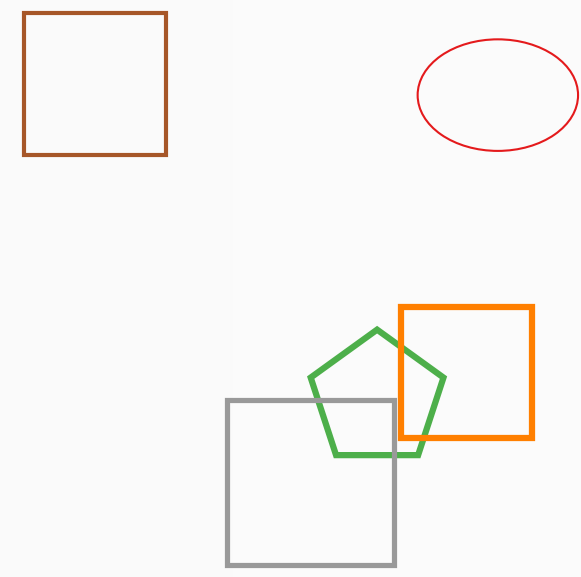[{"shape": "oval", "thickness": 1, "radius": 0.69, "center": [0.857, 0.834]}, {"shape": "pentagon", "thickness": 3, "radius": 0.6, "center": [0.649, 0.308]}, {"shape": "square", "thickness": 3, "radius": 0.56, "center": [0.802, 0.354]}, {"shape": "square", "thickness": 2, "radius": 0.61, "center": [0.164, 0.853]}, {"shape": "square", "thickness": 2.5, "radius": 0.72, "center": [0.534, 0.163]}]